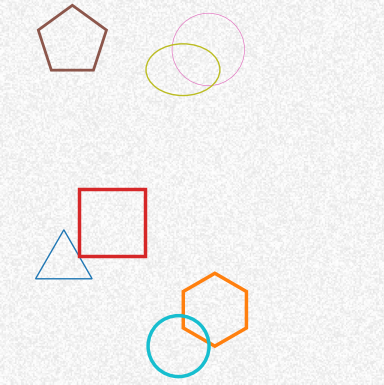[{"shape": "triangle", "thickness": 1, "radius": 0.42, "center": [0.166, 0.318]}, {"shape": "hexagon", "thickness": 2.5, "radius": 0.47, "center": [0.558, 0.196]}, {"shape": "square", "thickness": 2.5, "radius": 0.43, "center": [0.29, 0.422]}, {"shape": "pentagon", "thickness": 2, "radius": 0.47, "center": [0.188, 0.893]}, {"shape": "circle", "thickness": 0.5, "radius": 0.47, "center": [0.541, 0.871]}, {"shape": "oval", "thickness": 1, "radius": 0.48, "center": [0.475, 0.819]}, {"shape": "circle", "thickness": 2.5, "radius": 0.4, "center": [0.464, 0.101]}]